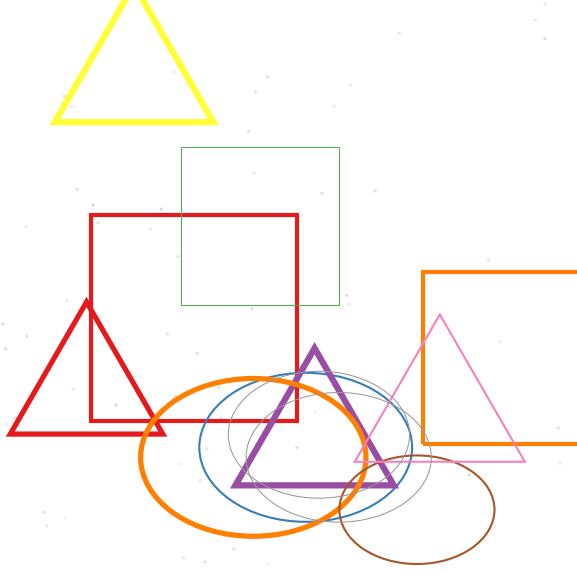[{"shape": "triangle", "thickness": 2.5, "radius": 0.76, "center": [0.15, 0.324]}, {"shape": "square", "thickness": 2, "radius": 0.89, "center": [0.336, 0.448]}, {"shape": "oval", "thickness": 1, "radius": 0.92, "center": [0.529, 0.225]}, {"shape": "square", "thickness": 0.5, "radius": 0.69, "center": [0.45, 0.608]}, {"shape": "triangle", "thickness": 3, "radius": 0.79, "center": [0.545, 0.238]}, {"shape": "oval", "thickness": 2.5, "radius": 0.98, "center": [0.439, 0.207]}, {"shape": "square", "thickness": 2, "radius": 0.74, "center": [0.882, 0.379]}, {"shape": "triangle", "thickness": 3, "radius": 0.79, "center": [0.232, 0.867]}, {"shape": "oval", "thickness": 1, "radius": 0.67, "center": [0.722, 0.116]}, {"shape": "triangle", "thickness": 1, "radius": 0.85, "center": [0.762, 0.285]}, {"shape": "oval", "thickness": 0.5, "radius": 0.8, "center": [0.587, 0.207]}, {"shape": "oval", "thickness": 0.5, "radius": 0.78, "center": [0.552, 0.246]}]